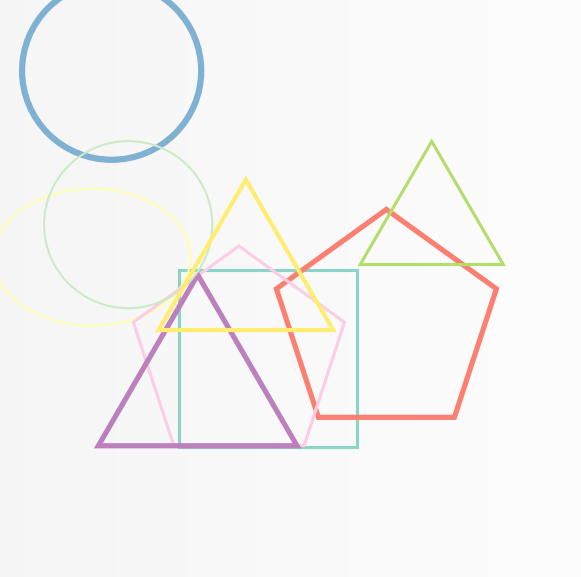[{"shape": "square", "thickness": 1.5, "radius": 0.77, "center": [0.462, 0.378]}, {"shape": "oval", "thickness": 1, "radius": 0.85, "center": [0.158, 0.554]}, {"shape": "pentagon", "thickness": 2.5, "radius": 1.0, "center": [0.665, 0.437]}, {"shape": "circle", "thickness": 3, "radius": 0.77, "center": [0.192, 0.877]}, {"shape": "triangle", "thickness": 1.5, "radius": 0.71, "center": [0.743, 0.612]}, {"shape": "pentagon", "thickness": 1.5, "radius": 0.95, "center": [0.411, 0.382]}, {"shape": "triangle", "thickness": 2.5, "radius": 0.99, "center": [0.34, 0.326]}, {"shape": "circle", "thickness": 1, "radius": 0.72, "center": [0.221, 0.61]}, {"shape": "triangle", "thickness": 2, "radius": 0.87, "center": [0.423, 0.514]}]